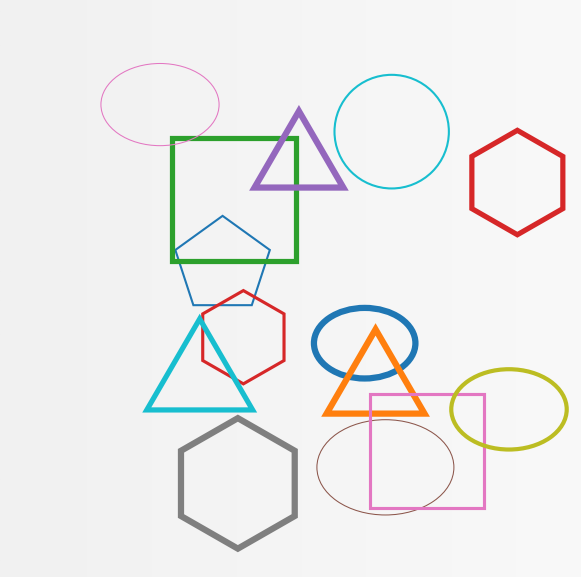[{"shape": "pentagon", "thickness": 1, "radius": 0.43, "center": [0.383, 0.54]}, {"shape": "oval", "thickness": 3, "radius": 0.44, "center": [0.627, 0.405]}, {"shape": "triangle", "thickness": 3, "radius": 0.49, "center": [0.646, 0.332]}, {"shape": "square", "thickness": 2.5, "radius": 0.53, "center": [0.403, 0.654]}, {"shape": "hexagon", "thickness": 2.5, "radius": 0.45, "center": [0.89, 0.683]}, {"shape": "hexagon", "thickness": 1.5, "radius": 0.4, "center": [0.419, 0.415]}, {"shape": "triangle", "thickness": 3, "radius": 0.44, "center": [0.514, 0.718]}, {"shape": "oval", "thickness": 0.5, "radius": 0.59, "center": [0.663, 0.19]}, {"shape": "oval", "thickness": 0.5, "radius": 0.51, "center": [0.275, 0.818]}, {"shape": "square", "thickness": 1.5, "radius": 0.49, "center": [0.735, 0.218]}, {"shape": "hexagon", "thickness": 3, "radius": 0.56, "center": [0.409, 0.162]}, {"shape": "oval", "thickness": 2, "radius": 0.5, "center": [0.876, 0.29]}, {"shape": "triangle", "thickness": 2.5, "radius": 0.53, "center": [0.344, 0.342]}, {"shape": "circle", "thickness": 1, "radius": 0.49, "center": [0.674, 0.771]}]